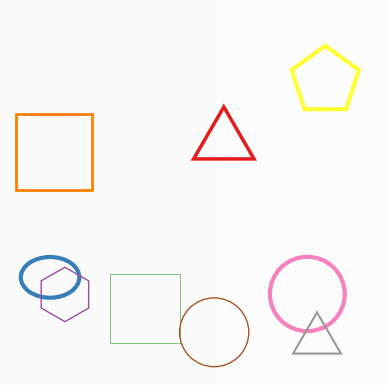[{"shape": "triangle", "thickness": 2.5, "radius": 0.45, "center": [0.578, 0.632]}, {"shape": "oval", "thickness": 3, "radius": 0.38, "center": [0.129, 0.28]}, {"shape": "square", "thickness": 0.5, "radius": 0.45, "center": [0.374, 0.199]}, {"shape": "hexagon", "thickness": 1, "radius": 0.35, "center": [0.168, 0.235]}, {"shape": "square", "thickness": 2, "radius": 0.49, "center": [0.138, 0.606]}, {"shape": "pentagon", "thickness": 3, "radius": 0.46, "center": [0.839, 0.79]}, {"shape": "circle", "thickness": 1, "radius": 0.45, "center": [0.553, 0.137]}, {"shape": "circle", "thickness": 3, "radius": 0.48, "center": [0.793, 0.236]}, {"shape": "triangle", "thickness": 1.5, "radius": 0.36, "center": [0.818, 0.117]}]